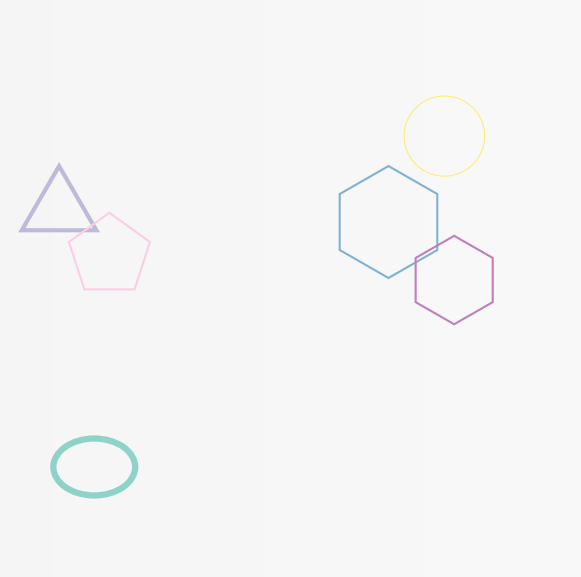[{"shape": "oval", "thickness": 3, "radius": 0.35, "center": [0.162, 0.19]}, {"shape": "triangle", "thickness": 2, "radius": 0.37, "center": [0.102, 0.637]}, {"shape": "hexagon", "thickness": 1, "radius": 0.48, "center": [0.668, 0.615]}, {"shape": "pentagon", "thickness": 1, "radius": 0.37, "center": [0.188, 0.557]}, {"shape": "hexagon", "thickness": 1, "radius": 0.38, "center": [0.781, 0.514]}, {"shape": "circle", "thickness": 0.5, "radius": 0.35, "center": [0.765, 0.763]}]